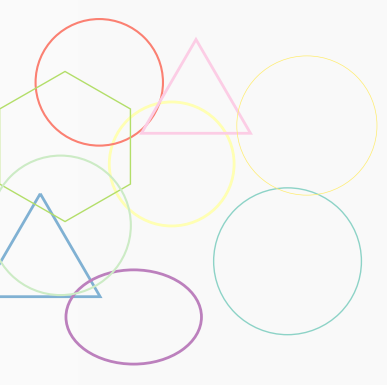[{"shape": "circle", "thickness": 1, "radius": 0.95, "center": [0.742, 0.321]}, {"shape": "circle", "thickness": 2, "radius": 0.81, "center": [0.443, 0.574]}, {"shape": "circle", "thickness": 1.5, "radius": 0.82, "center": [0.256, 0.786]}, {"shape": "triangle", "thickness": 2, "radius": 0.89, "center": [0.104, 0.319]}, {"shape": "hexagon", "thickness": 1, "radius": 0.97, "center": [0.168, 0.619]}, {"shape": "triangle", "thickness": 2, "radius": 0.81, "center": [0.506, 0.735]}, {"shape": "oval", "thickness": 2, "radius": 0.87, "center": [0.345, 0.177]}, {"shape": "circle", "thickness": 1.5, "radius": 0.91, "center": [0.156, 0.415]}, {"shape": "circle", "thickness": 0.5, "radius": 0.9, "center": [0.792, 0.674]}]